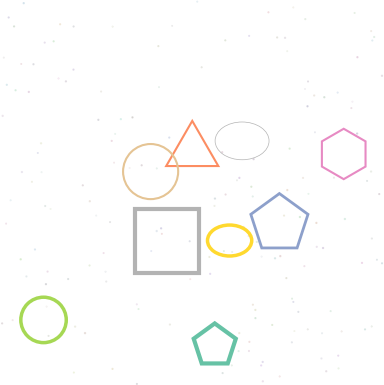[{"shape": "pentagon", "thickness": 3, "radius": 0.29, "center": [0.558, 0.102]}, {"shape": "triangle", "thickness": 1.5, "radius": 0.39, "center": [0.499, 0.608]}, {"shape": "pentagon", "thickness": 2, "radius": 0.39, "center": [0.726, 0.419]}, {"shape": "hexagon", "thickness": 1.5, "radius": 0.33, "center": [0.893, 0.6]}, {"shape": "circle", "thickness": 2.5, "radius": 0.3, "center": [0.113, 0.169]}, {"shape": "oval", "thickness": 2.5, "radius": 0.29, "center": [0.596, 0.375]}, {"shape": "circle", "thickness": 1.5, "radius": 0.36, "center": [0.391, 0.554]}, {"shape": "square", "thickness": 3, "radius": 0.42, "center": [0.434, 0.374]}, {"shape": "oval", "thickness": 0.5, "radius": 0.35, "center": [0.629, 0.634]}]